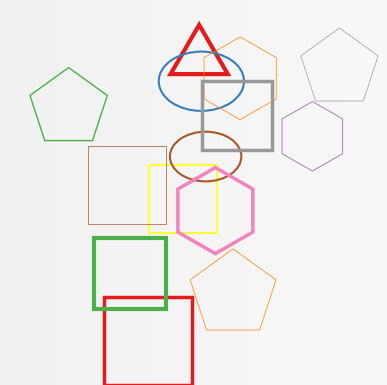[{"shape": "triangle", "thickness": 3, "radius": 0.43, "center": [0.514, 0.85]}, {"shape": "square", "thickness": 2.5, "radius": 0.57, "center": [0.382, 0.114]}, {"shape": "oval", "thickness": 1.5, "radius": 0.55, "center": [0.52, 0.789]}, {"shape": "square", "thickness": 3, "radius": 0.47, "center": [0.336, 0.29]}, {"shape": "pentagon", "thickness": 1, "radius": 0.52, "center": [0.177, 0.72]}, {"shape": "hexagon", "thickness": 0.5, "radius": 0.45, "center": [0.806, 0.646]}, {"shape": "hexagon", "thickness": 0.5, "radius": 0.54, "center": [0.62, 0.797]}, {"shape": "pentagon", "thickness": 0.5, "radius": 0.58, "center": [0.602, 0.237]}, {"shape": "square", "thickness": 1.5, "radius": 0.44, "center": [0.472, 0.484]}, {"shape": "square", "thickness": 0.5, "radius": 0.51, "center": [0.328, 0.52]}, {"shape": "oval", "thickness": 1.5, "radius": 0.46, "center": [0.531, 0.593]}, {"shape": "hexagon", "thickness": 2.5, "radius": 0.56, "center": [0.556, 0.453]}, {"shape": "pentagon", "thickness": 0.5, "radius": 0.52, "center": [0.876, 0.822]}, {"shape": "square", "thickness": 2.5, "radius": 0.45, "center": [0.612, 0.701]}]